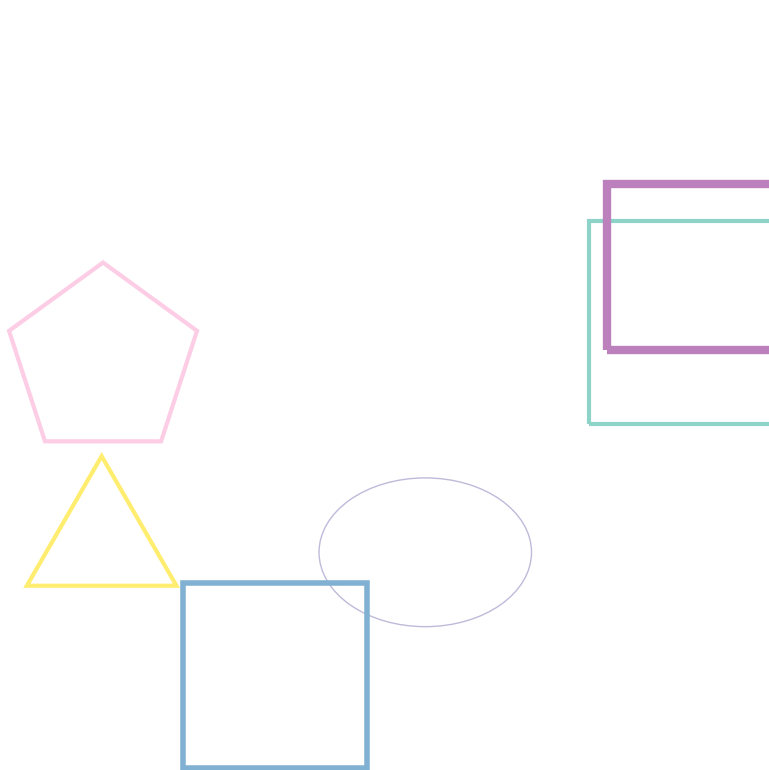[{"shape": "square", "thickness": 1.5, "radius": 0.66, "center": [0.897, 0.581]}, {"shape": "oval", "thickness": 0.5, "radius": 0.69, "center": [0.552, 0.283]}, {"shape": "square", "thickness": 2, "radius": 0.6, "center": [0.357, 0.123]}, {"shape": "pentagon", "thickness": 1.5, "radius": 0.64, "center": [0.134, 0.531]}, {"shape": "square", "thickness": 3, "radius": 0.54, "center": [0.895, 0.653]}, {"shape": "triangle", "thickness": 1.5, "radius": 0.56, "center": [0.132, 0.295]}]